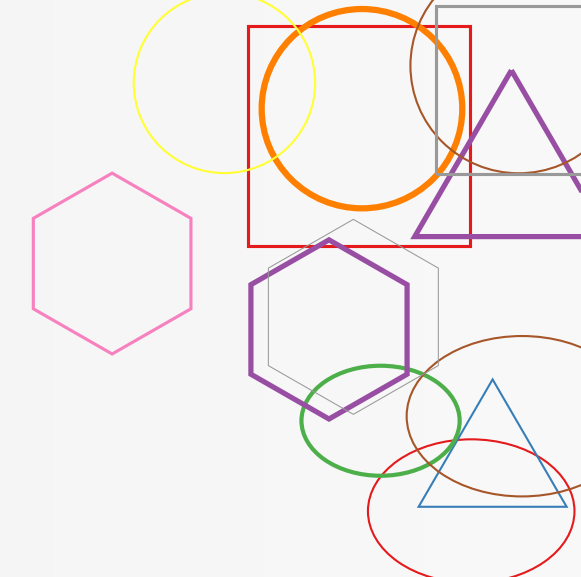[{"shape": "oval", "thickness": 1, "radius": 0.89, "center": [0.811, 0.114]}, {"shape": "square", "thickness": 1.5, "radius": 0.95, "center": [0.618, 0.764]}, {"shape": "triangle", "thickness": 1, "radius": 0.74, "center": [0.847, 0.195]}, {"shape": "oval", "thickness": 2, "radius": 0.68, "center": [0.655, 0.271]}, {"shape": "triangle", "thickness": 2.5, "radius": 0.96, "center": [0.88, 0.685]}, {"shape": "hexagon", "thickness": 2.5, "radius": 0.78, "center": [0.566, 0.429]}, {"shape": "circle", "thickness": 3, "radius": 0.86, "center": [0.623, 0.811]}, {"shape": "circle", "thickness": 1, "radius": 0.78, "center": [0.386, 0.856]}, {"shape": "oval", "thickness": 1, "radius": 0.99, "center": [0.898, 0.278]}, {"shape": "circle", "thickness": 1, "radius": 0.93, "center": [0.892, 0.885]}, {"shape": "hexagon", "thickness": 1.5, "radius": 0.78, "center": [0.193, 0.543]}, {"shape": "hexagon", "thickness": 0.5, "radius": 0.84, "center": [0.608, 0.45]}, {"shape": "square", "thickness": 1.5, "radius": 0.73, "center": [0.896, 0.844]}]